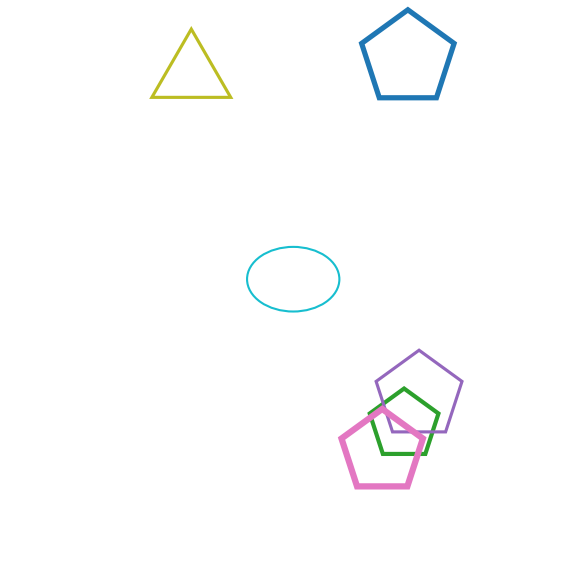[{"shape": "pentagon", "thickness": 2.5, "radius": 0.42, "center": [0.706, 0.898]}, {"shape": "pentagon", "thickness": 2, "radius": 0.31, "center": [0.7, 0.264]}, {"shape": "pentagon", "thickness": 1.5, "radius": 0.39, "center": [0.726, 0.315]}, {"shape": "pentagon", "thickness": 3, "radius": 0.37, "center": [0.662, 0.217]}, {"shape": "triangle", "thickness": 1.5, "radius": 0.39, "center": [0.331, 0.87]}, {"shape": "oval", "thickness": 1, "radius": 0.4, "center": [0.508, 0.516]}]